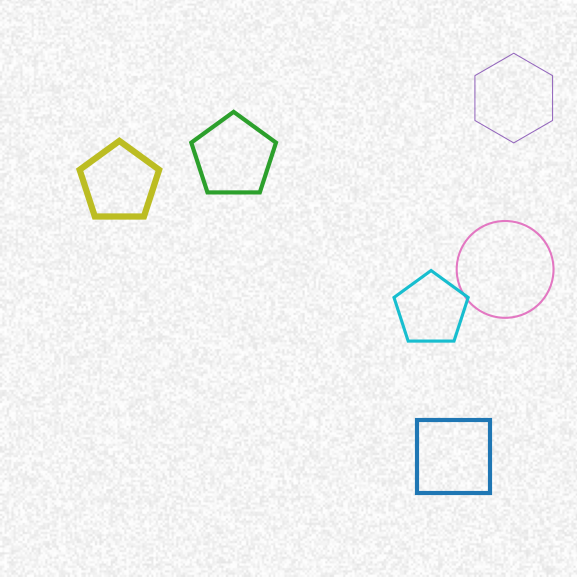[{"shape": "square", "thickness": 2, "radius": 0.32, "center": [0.785, 0.209]}, {"shape": "pentagon", "thickness": 2, "radius": 0.39, "center": [0.405, 0.728]}, {"shape": "hexagon", "thickness": 0.5, "radius": 0.39, "center": [0.89, 0.829]}, {"shape": "circle", "thickness": 1, "radius": 0.42, "center": [0.875, 0.533]}, {"shape": "pentagon", "thickness": 3, "radius": 0.36, "center": [0.207, 0.683]}, {"shape": "pentagon", "thickness": 1.5, "radius": 0.34, "center": [0.746, 0.463]}]